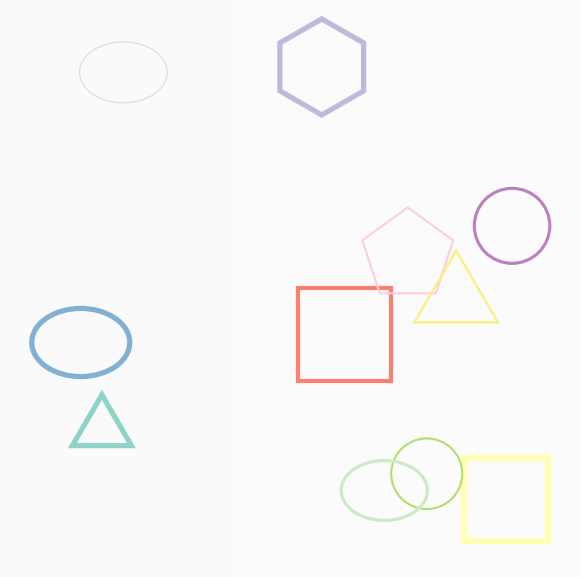[{"shape": "triangle", "thickness": 2.5, "radius": 0.29, "center": [0.175, 0.257]}, {"shape": "square", "thickness": 3, "radius": 0.36, "center": [0.871, 0.135]}, {"shape": "hexagon", "thickness": 2.5, "radius": 0.42, "center": [0.554, 0.883]}, {"shape": "square", "thickness": 2, "radius": 0.4, "center": [0.593, 0.42]}, {"shape": "oval", "thickness": 2.5, "radius": 0.42, "center": [0.139, 0.406]}, {"shape": "circle", "thickness": 1, "radius": 0.31, "center": [0.734, 0.179]}, {"shape": "pentagon", "thickness": 1, "radius": 0.41, "center": [0.702, 0.558]}, {"shape": "oval", "thickness": 0.5, "radius": 0.38, "center": [0.212, 0.874]}, {"shape": "circle", "thickness": 1.5, "radius": 0.32, "center": [0.881, 0.608]}, {"shape": "oval", "thickness": 1.5, "radius": 0.37, "center": [0.661, 0.15]}, {"shape": "triangle", "thickness": 1, "radius": 0.41, "center": [0.785, 0.482]}]